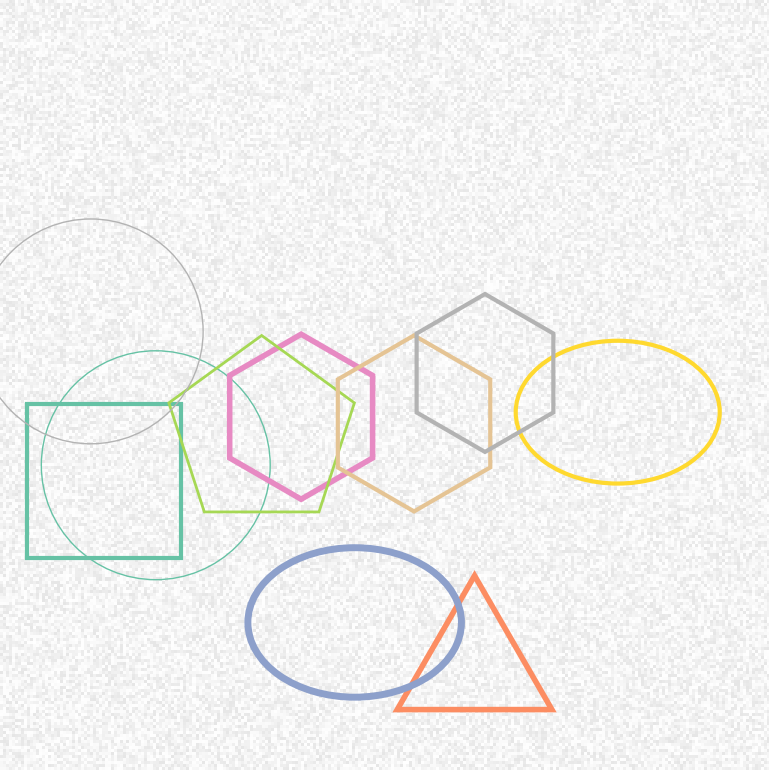[{"shape": "circle", "thickness": 0.5, "radius": 0.74, "center": [0.202, 0.396]}, {"shape": "square", "thickness": 1.5, "radius": 0.5, "center": [0.135, 0.375]}, {"shape": "triangle", "thickness": 2, "radius": 0.58, "center": [0.616, 0.136]}, {"shape": "oval", "thickness": 2.5, "radius": 0.69, "center": [0.461, 0.192]}, {"shape": "hexagon", "thickness": 2, "radius": 0.54, "center": [0.391, 0.459]}, {"shape": "pentagon", "thickness": 1, "radius": 0.63, "center": [0.34, 0.438]}, {"shape": "oval", "thickness": 1.5, "radius": 0.66, "center": [0.802, 0.465]}, {"shape": "hexagon", "thickness": 1.5, "radius": 0.57, "center": [0.538, 0.45]}, {"shape": "circle", "thickness": 0.5, "radius": 0.73, "center": [0.118, 0.57]}, {"shape": "hexagon", "thickness": 1.5, "radius": 0.51, "center": [0.63, 0.516]}]